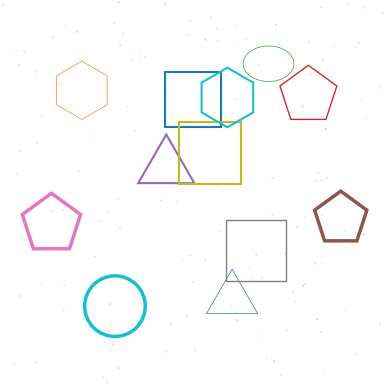[{"shape": "square", "thickness": 1.5, "radius": 0.36, "center": [0.501, 0.741]}, {"shape": "triangle", "thickness": 0.5, "radius": 0.38, "center": [0.603, 0.224]}, {"shape": "hexagon", "thickness": 0.5, "radius": 0.38, "center": [0.213, 0.766]}, {"shape": "oval", "thickness": 0.5, "radius": 0.33, "center": [0.698, 0.834]}, {"shape": "pentagon", "thickness": 1, "radius": 0.39, "center": [0.801, 0.753]}, {"shape": "triangle", "thickness": 1.5, "radius": 0.42, "center": [0.432, 0.566]}, {"shape": "pentagon", "thickness": 2.5, "radius": 0.36, "center": [0.885, 0.432]}, {"shape": "pentagon", "thickness": 2.5, "radius": 0.4, "center": [0.134, 0.418]}, {"shape": "square", "thickness": 1, "radius": 0.4, "center": [0.665, 0.35]}, {"shape": "square", "thickness": 1.5, "radius": 0.4, "center": [0.546, 0.603]}, {"shape": "hexagon", "thickness": 1.5, "radius": 0.39, "center": [0.591, 0.747]}, {"shape": "circle", "thickness": 2.5, "radius": 0.39, "center": [0.299, 0.205]}]